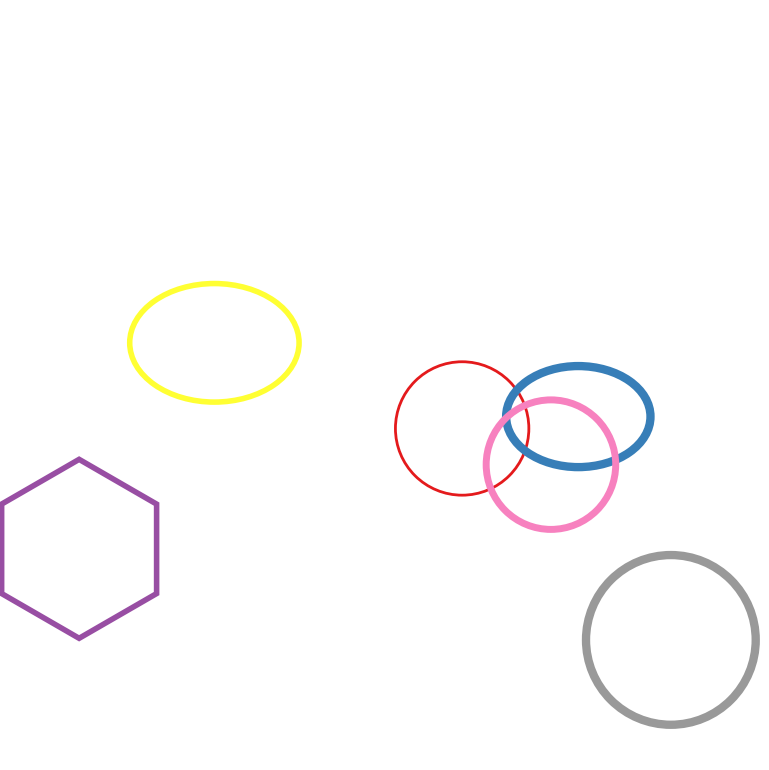[{"shape": "circle", "thickness": 1, "radius": 0.43, "center": [0.6, 0.444]}, {"shape": "oval", "thickness": 3, "radius": 0.47, "center": [0.751, 0.459]}, {"shape": "hexagon", "thickness": 2, "radius": 0.58, "center": [0.103, 0.287]}, {"shape": "oval", "thickness": 2, "radius": 0.55, "center": [0.278, 0.555]}, {"shape": "circle", "thickness": 2.5, "radius": 0.42, "center": [0.716, 0.397]}, {"shape": "circle", "thickness": 3, "radius": 0.55, "center": [0.871, 0.169]}]